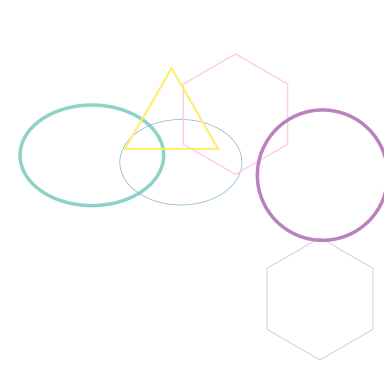[{"shape": "oval", "thickness": 2.5, "radius": 0.93, "center": [0.239, 0.597]}, {"shape": "hexagon", "thickness": 0.5, "radius": 0.79, "center": [0.831, 0.224]}, {"shape": "oval", "thickness": 0.5, "radius": 0.79, "center": [0.47, 0.579]}, {"shape": "hexagon", "thickness": 1, "radius": 0.78, "center": [0.612, 0.703]}, {"shape": "circle", "thickness": 2.5, "radius": 0.85, "center": [0.838, 0.545]}, {"shape": "triangle", "thickness": 1.5, "radius": 0.7, "center": [0.446, 0.683]}]